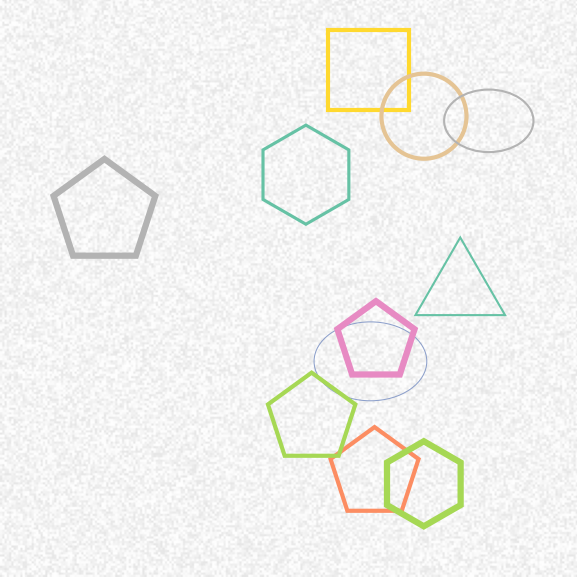[{"shape": "hexagon", "thickness": 1.5, "radius": 0.43, "center": [0.53, 0.697]}, {"shape": "triangle", "thickness": 1, "radius": 0.45, "center": [0.797, 0.498]}, {"shape": "pentagon", "thickness": 2, "radius": 0.4, "center": [0.649, 0.179]}, {"shape": "oval", "thickness": 0.5, "radius": 0.49, "center": [0.641, 0.373]}, {"shape": "pentagon", "thickness": 3, "radius": 0.35, "center": [0.651, 0.407]}, {"shape": "hexagon", "thickness": 3, "radius": 0.37, "center": [0.734, 0.161]}, {"shape": "pentagon", "thickness": 2, "radius": 0.4, "center": [0.54, 0.274]}, {"shape": "square", "thickness": 2, "radius": 0.35, "center": [0.638, 0.878]}, {"shape": "circle", "thickness": 2, "radius": 0.37, "center": [0.734, 0.798]}, {"shape": "pentagon", "thickness": 3, "radius": 0.46, "center": [0.181, 0.631]}, {"shape": "oval", "thickness": 1, "radius": 0.39, "center": [0.846, 0.79]}]